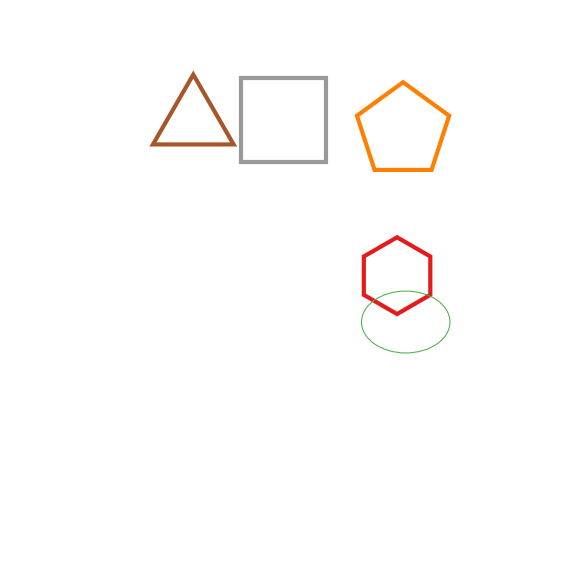[{"shape": "hexagon", "thickness": 2, "radius": 0.33, "center": [0.688, 0.522]}, {"shape": "oval", "thickness": 0.5, "radius": 0.38, "center": [0.703, 0.442]}, {"shape": "pentagon", "thickness": 2, "radius": 0.42, "center": [0.698, 0.773]}, {"shape": "triangle", "thickness": 2, "radius": 0.4, "center": [0.335, 0.789]}, {"shape": "square", "thickness": 2, "radius": 0.36, "center": [0.491, 0.792]}]